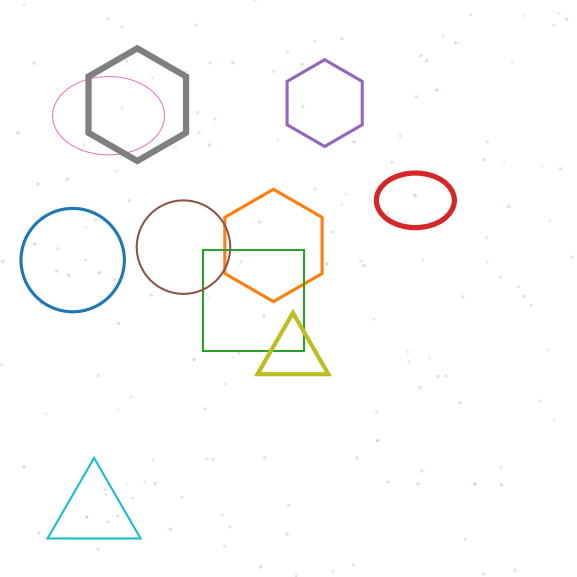[{"shape": "circle", "thickness": 1.5, "radius": 0.45, "center": [0.126, 0.549]}, {"shape": "hexagon", "thickness": 1.5, "radius": 0.49, "center": [0.474, 0.574]}, {"shape": "square", "thickness": 1, "radius": 0.44, "center": [0.439, 0.478]}, {"shape": "oval", "thickness": 2.5, "radius": 0.34, "center": [0.719, 0.652]}, {"shape": "hexagon", "thickness": 1.5, "radius": 0.38, "center": [0.562, 0.821]}, {"shape": "circle", "thickness": 1, "radius": 0.4, "center": [0.318, 0.571]}, {"shape": "oval", "thickness": 0.5, "radius": 0.48, "center": [0.188, 0.799]}, {"shape": "hexagon", "thickness": 3, "radius": 0.49, "center": [0.238, 0.818]}, {"shape": "triangle", "thickness": 2, "radius": 0.35, "center": [0.507, 0.387]}, {"shape": "triangle", "thickness": 1, "radius": 0.46, "center": [0.163, 0.113]}]